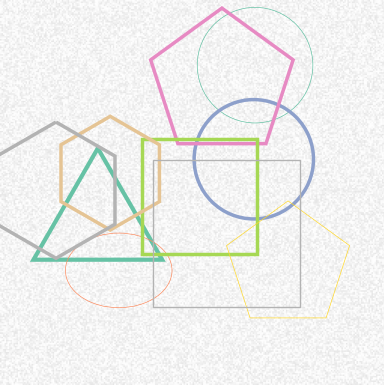[{"shape": "triangle", "thickness": 3, "radius": 0.96, "center": [0.254, 0.422]}, {"shape": "circle", "thickness": 0.5, "radius": 0.75, "center": [0.662, 0.831]}, {"shape": "oval", "thickness": 0.5, "radius": 0.69, "center": [0.308, 0.298]}, {"shape": "circle", "thickness": 2.5, "radius": 0.78, "center": [0.659, 0.586]}, {"shape": "pentagon", "thickness": 2.5, "radius": 0.97, "center": [0.576, 0.784]}, {"shape": "square", "thickness": 2.5, "radius": 0.74, "center": [0.518, 0.49]}, {"shape": "pentagon", "thickness": 0.5, "radius": 0.84, "center": [0.748, 0.31]}, {"shape": "hexagon", "thickness": 2.5, "radius": 0.74, "center": [0.286, 0.55]}, {"shape": "square", "thickness": 1, "radius": 0.96, "center": [0.589, 0.394]}, {"shape": "hexagon", "thickness": 2.5, "radius": 0.88, "center": [0.145, 0.506]}]